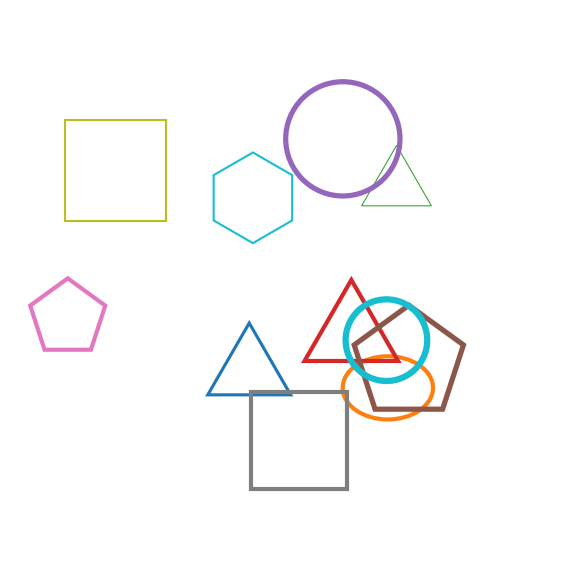[{"shape": "triangle", "thickness": 1.5, "radius": 0.41, "center": [0.432, 0.357]}, {"shape": "oval", "thickness": 2, "radius": 0.39, "center": [0.672, 0.328]}, {"shape": "triangle", "thickness": 0.5, "radius": 0.35, "center": [0.687, 0.678]}, {"shape": "triangle", "thickness": 2, "radius": 0.47, "center": [0.608, 0.421]}, {"shape": "circle", "thickness": 2.5, "radius": 0.49, "center": [0.594, 0.759]}, {"shape": "pentagon", "thickness": 2.5, "radius": 0.5, "center": [0.708, 0.371]}, {"shape": "pentagon", "thickness": 2, "radius": 0.34, "center": [0.117, 0.449]}, {"shape": "square", "thickness": 2, "radius": 0.42, "center": [0.518, 0.237]}, {"shape": "square", "thickness": 1, "radius": 0.44, "center": [0.199, 0.704]}, {"shape": "hexagon", "thickness": 1, "radius": 0.39, "center": [0.438, 0.657]}, {"shape": "circle", "thickness": 3, "radius": 0.35, "center": [0.669, 0.41]}]